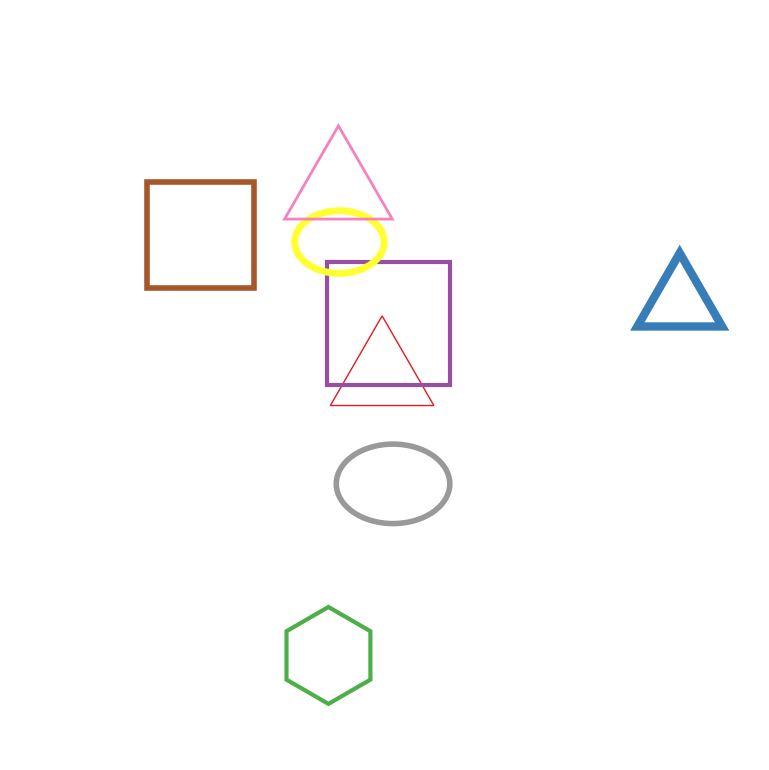[{"shape": "triangle", "thickness": 0.5, "radius": 0.39, "center": [0.496, 0.512]}, {"shape": "triangle", "thickness": 3, "radius": 0.32, "center": [0.883, 0.608]}, {"shape": "hexagon", "thickness": 1.5, "radius": 0.31, "center": [0.427, 0.149]}, {"shape": "square", "thickness": 1.5, "radius": 0.4, "center": [0.504, 0.58]}, {"shape": "oval", "thickness": 2.5, "radius": 0.29, "center": [0.441, 0.686]}, {"shape": "square", "thickness": 2, "radius": 0.35, "center": [0.26, 0.695]}, {"shape": "triangle", "thickness": 1, "radius": 0.4, "center": [0.44, 0.756]}, {"shape": "oval", "thickness": 2, "radius": 0.37, "center": [0.51, 0.372]}]